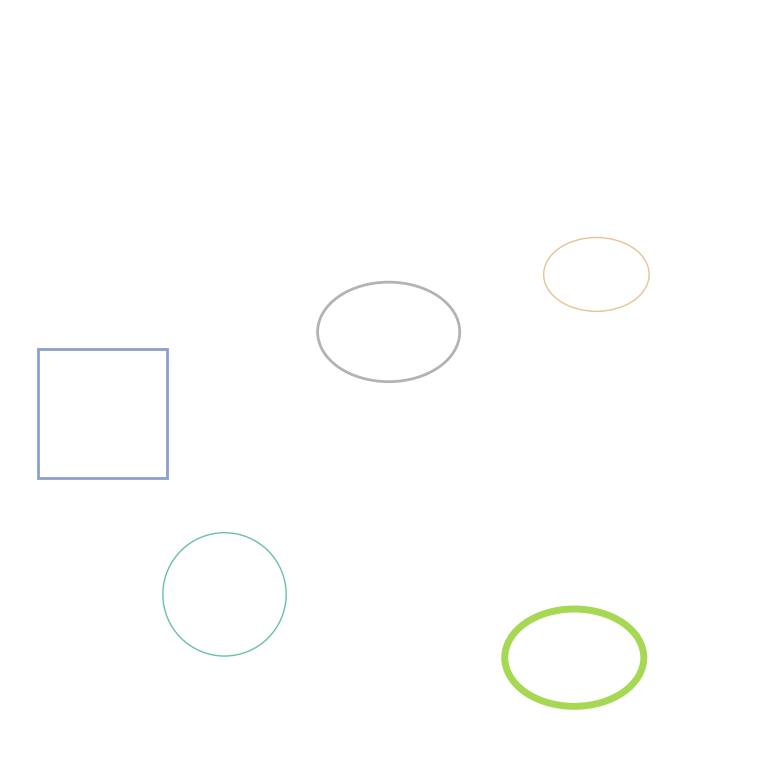[{"shape": "circle", "thickness": 0.5, "radius": 0.4, "center": [0.292, 0.228]}, {"shape": "square", "thickness": 1, "radius": 0.42, "center": [0.133, 0.463]}, {"shape": "oval", "thickness": 2.5, "radius": 0.45, "center": [0.746, 0.146]}, {"shape": "oval", "thickness": 0.5, "radius": 0.34, "center": [0.775, 0.644]}, {"shape": "oval", "thickness": 1, "radius": 0.46, "center": [0.505, 0.569]}]